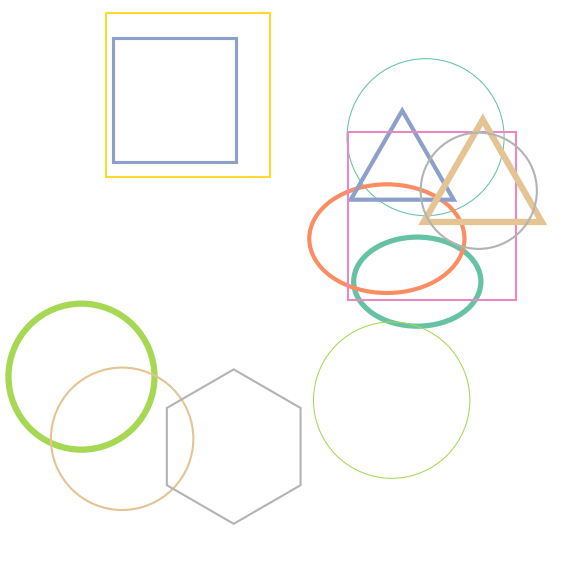[{"shape": "oval", "thickness": 2.5, "radius": 0.55, "center": [0.723, 0.511]}, {"shape": "circle", "thickness": 0.5, "radius": 0.68, "center": [0.737, 0.762]}, {"shape": "oval", "thickness": 2, "radius": 0.67, "center": [0.67, 0.586]}, {"shape": "triangle", "thickness": 2, "radius": 0.51, "center": [0.696, 0.705]}, {"shape": "square", "thickness": 1.5, "radius": 0.53, "center": [0.302, 0.826]}, {"shape": "square", "thickness": 1, "radius": 0.73, "center": [0.748, 0.625]}, {"shape": "circle", "thickness": 0.5, "radius": 0.68, "center": [0.678, 0.306]}, {"shape": "circle", "thickness": 3, "radius": 0.63, "center": [0.141, 0.347]}, {"shape": "square", "thickness": 1, "radius": 0.71, "center": [0.326, 0.835]}, {"shape": "circle", "thickness": 1, "radius": 0.62, "center": [0.211, 0.239]}, {"shape": "triangle", "thickness": 3, "radius": 0.59, "center": [0.836, 0.674]}, {"shape": "circle", "thickness": 1, "radius": 0.5, "center": [0.829, 0.669]}, {"shape": "hexagon", "thickness": 1, "radius": 0.67, "center": [0.405, 0.226]}]